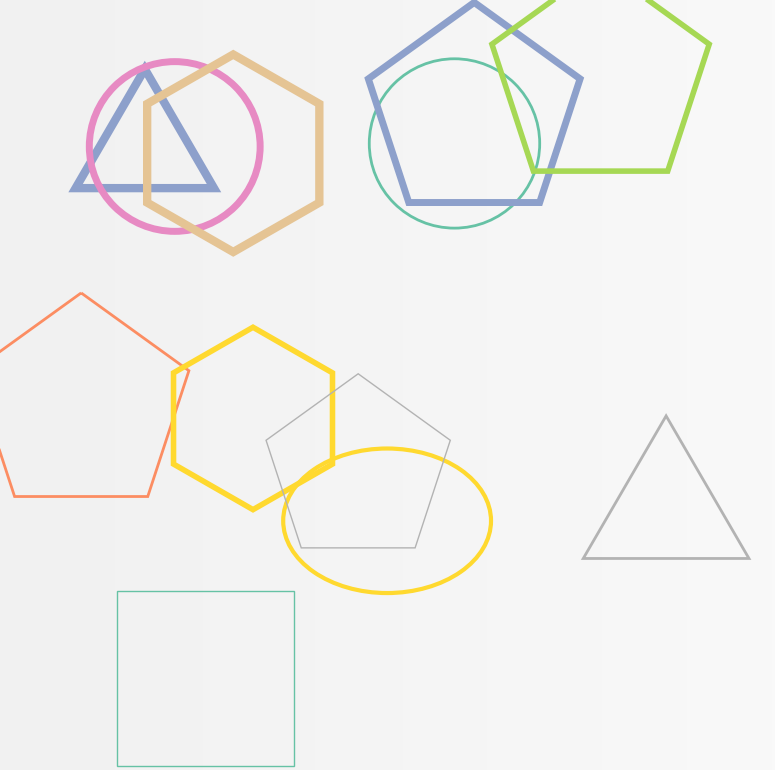[{"shape": "square", "thickness": 0.5, "radius": 0.57, "center": [0.265, 0.119]}, {"shape": "circle", "thickness": 1, "radius": 0.55, "center": [0.586, 0.814]}, {"shape": "pentagon", "thickness": 1, "radius": 0.73, "center": [0.105, 0.473]}, {"shape": "pentagon", "thickness": 2.5, "radius": 0.72, "center": [0.612, 0.853]}, {"shape": "triangle", "thickness": 3, "radius": 0.52, "center": [0.187, 0.807]}, {"shape": "circle", "thickness": 2.5, "radius": 0.55, "center": [0.225, 0.81]}, {"shape": "pentagon", "thickness": 2, "radius": 0.74, "center": [0.775, 0.897]}, {"shape": "oval", "thickness": 1.5, "radius": 0.67, "center": [0.499, 0.324]}, {"shape": "hexagon", "thickness": 2, "radius": 0.59, "center": [0.326, 0.457]}, {"shape": "hexagon", "thickness": 3, "radius": 0.64, "center": [0.301, 0.801]}, {"shape": "triangle", "thickness": 1, "radius": 0.62, "center": [0.859, 0.336]}, {"shape": "pentagon", "thickness": 0.5, "radius": 0.62, "center": [0.462, 0.39]}]